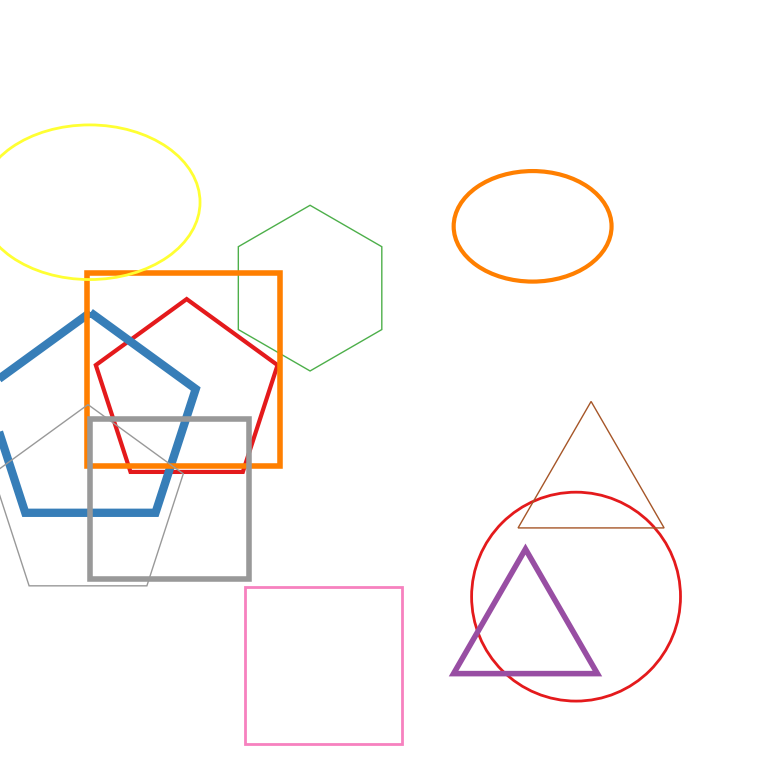[{"shape": "circle", "thickness": 1, "radius": 0.68, "center": [0.748, 0.225]}, {"shape": "pentagon", "thickness": 1.5, "radius": 0.62, "center": [0.242, 0.487]}, {"shape": "pentagon", "thickness": 3, "radius": 0.72, "center": [0.117, 0.45]}, {"shape": "hexagon", "thickness": 0.5, "radius": 0.54, "center": [0.403, 0.626]}, {"shape": "triangle", "thickness": 2, "radius": 0.54, "center": [0.682, 0.179]}, {"shape": "oval", "thickness": 1.5, "radius": 0.51, "center": [0.692, 0.706]}, {"shape": "square", "thickness": 2, "radius": 0.63, "center": [0.238, 0.52]}, {"shape": "oval", "thickness": 1, "radius": 0.72, "center": [0.116, 0.737]}, {"shape": "triangle", "thickness": 0.5, "radius": 0.55, "center": [0.768, 0.369]}, {"shape": "square", "thickness": 1, "radius": 0.51, "center": [0.42, 0.135]}, {"shape": "square", "thickness": 2, "radius": 0.52, "center": [0.22, 0.352]}, {"shape": "pentagon", "thickness": 0.5, "radius": 0.65, "center": [0.114, 0.344]}]